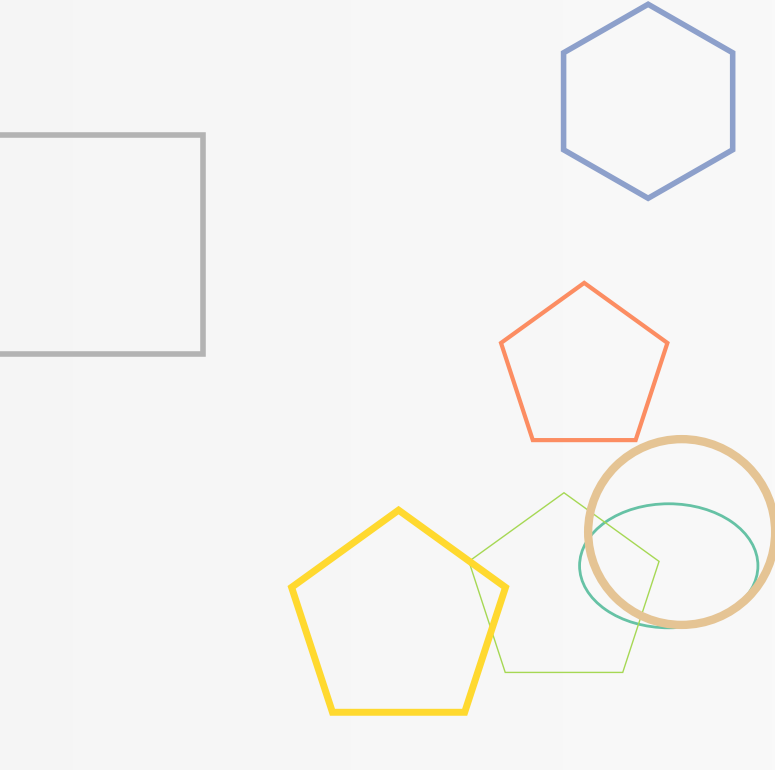[{"shape": "oval", "thickness": 1, "radius": 0.58, "center": [0.863, 0.265]}, {"shape": "pentagon", "thickness": 1.5, "radius": 0.56, "center": [0.754, 0.52]}, {"shape": "hexagon", "thickness": 2, "radius": 0.63, "center": [0.836, 0.868]}, {"shape": "pentagon", "thickness": 0.5, "radius": 0.64, "center": [0.728, 0.231]}, {"shape": "pentagon", "thickness": 2.5, "radius": 0.73, "center": [0.514, 0.192]}, {"shape": "circle", "thickness": 3, "radius": 0.6, "center": [0.88, 0.309]}, {"shape": "square", "thickness": 2, "radius": 0.71, "center": [0.12, 0.683]}]